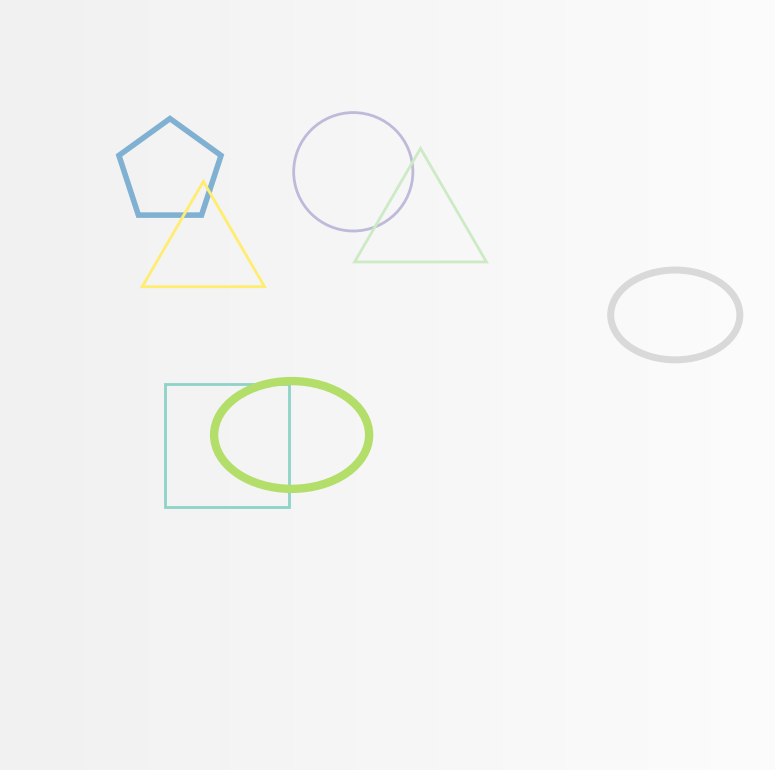[{"shape": "square", "thickness": 1, "radius": 0.4, "center": [0.293, 0.421]}, {"shape": "circle", "thickness": 1, "radius": 0.38, "center": [0.456, 0.777]}, {"shape": "pentagon", "thickness": 2, "radius": 0.35, "center": [0.219, 0.777]}, {"shape": "oval", "thickness": 3, "radius": 0.5, "center": [0.376, 0.435]}, {"shape": "oval", "thickness": 2.5, "radius": 0.42, "center": [0.871, 0.591]}, {"shape": "triangle", "thickness": 1, "radius": 0.49, "center": [0.543, 0.709]}, {"shape": "triangle", "thickness": 1, "radius": 0.46, "center": [0.262, 0.673]}]